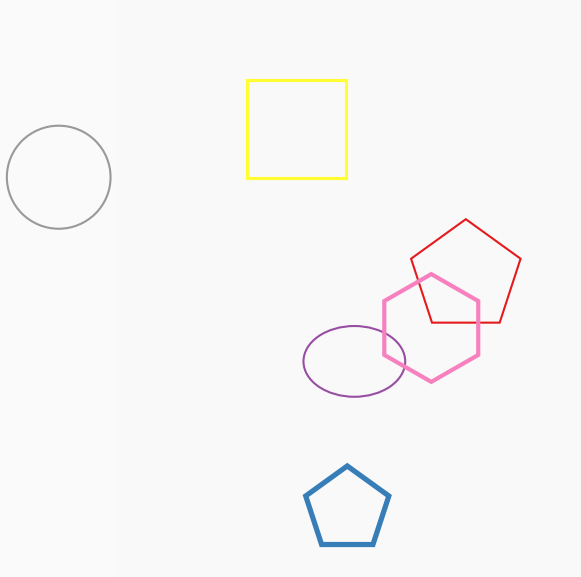[{"shape": "pentagon", "thickness": 1, "radius": 0.5, "center": [0.801, 0.521]}, {"shape": "pentagon", "thickness": 2.5, "radius": 0.38, "center": [0.597, 0.117]}, {"shape": "oval", "thickness": 1, "radius": 0.44, "center": [0.61, 0.373]}, {"shape": "square", "thickness": 1.5, "radius": 0.42, "center": [0.51, 0.775]}, {"shape": "hexagon", "thickness": 2, "radius": 0.47, "center": [0.742, 0.431]}, {"shape": "circle", "thickness": 1, "radius": 0.45, "center": [0.101, 0.692]}]